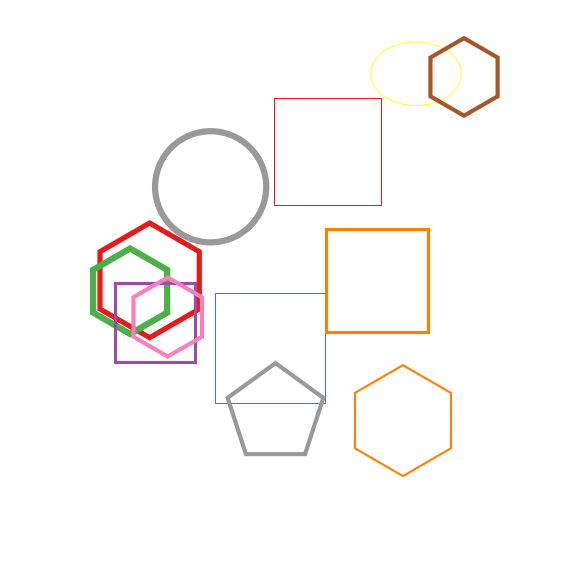[{"shape": "hexagon", "thickness": 2.5, "radius": 0.5, "center": [0.259, 0.514]}, {"shape": "square", "thickness": 0.5, "radius": 0.46, "center": [0.567, 0.737]}, {"shape": "square", "thickness": 0.5, "radius": 0.48, "center": [0.467, 0.396]}, {"shape": "hexagon", "thickness": 3, "radius": 0.37, "center": [0.225, 0.495]}, {"shape": "square", "thickness": 1.5, "radius": 0.35, "center": [0.268, 0.441]}, {"shape": "square", "thickness": 1.5, "radius": 0.44, "center": [0.653, 0.513]}, {"shape": "hexagon", "thickness": 1, "radius": 0.48, "center": [0.698, 0.271]}, {"shape": "oval", "thickness": 0.5, "radius": 0.39, "center": [0.72, 0.871]}, {"shape": "hexagon", "thickness": 2, "radius": 0.34, "center": [0.804, 0.866]}, {"shape": "hexagon", "thickness": 2, "radius": 0.34, "center": [0.29, 0.45]}, {"shape": "pentagon", "thickness": 2, "radius": 0.44, "center": [0.477, 0.283]}, {"shape": "circle", "thickness": 3, "radius": 0.48, "center": [0.365, 0.676]}]